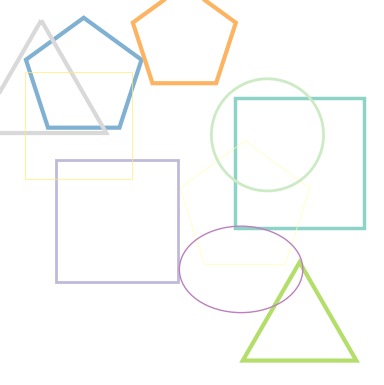[{"shape": "square", "thickness": 2.5, "radius": 0.84, "center": [0.777, 0.577]}, {"shape": "pentagon", "thickness": 0.5, "radius": 0.89, "center": [0.636, 0.456]}, {"shape": "square", "thickness": 2, "radius": 0.79, "center": [0.304, 0.427]}, {"shape": "pentagon", "thickness": 3, "radius": 0.79, "center": [0.217, 0.796]}, {"shape": "pentagon", "thickness": 3, "radius": 0.7, "center": [0.479, 0.898]}, {"shape": "triangle", "thickness": 3, "radius": 0.85, "center": [0.778, 0.149]}, {"shape": "triangle", "thickness": 3, "radius": 0.98, "center": [0.107, 0.752]}, {"shape": "oval", "thickness": 1, "radius": 0.8, "center": [0.626, 0.3]}, {"shape": "circle", "thickness": 2, "radius": 0.73, "center": [0.695, 0.65]}, {"shape": "square", "thickness": 0.5, "radius": 0.69, "center": [0.204, 0.673]}]